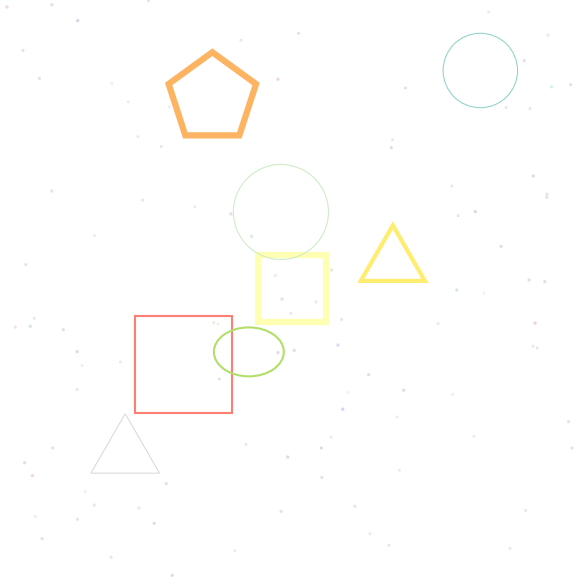[{"shape": "circle", "thickness": 0.5, "radius": 0.32, "center": [0.832, 0.877]}, {"shape": "square", "thickness": 3, "radius": 0.29, "center": [0.505, 0.5]}, {"shape": "square", "thickness": 1, "radius": 0.42, "center": [0.318, 0.368]}, {"shape": "pentagon", "thickness": 3, "radius": 0.4, "center": [0.368, 0.829]}, {"shape": "oval", "thickness": 1, "radius": 0.3, "center": [0.431, 0.39]}, {"shape": "triangle", "thickness": 0.5, "radius": 0.34, "center": [0.217, 0.214]}, {"shape": "circle", "thickness": 0.5, "radius": 0.41, "center": [0.486, 0.632]}, {"shape": "triangle", "thickness": 2, "radius": 0.32, "center": [0.68, 0.545]}]